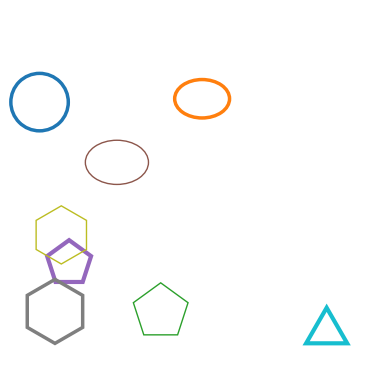[{"shape": "circle", "thickness": 2.5, "radius": 0.37, "center": [0.103, 0.735]}, {"shape": "oval", "thickness": 2.5, "radius": 0.36, "center": [0.525, 0.743]}, {"shape": "pentagon", "thickness": 1, "radius": 0.37, "center": [0.417, 0.191]}, {"shape": "pentagon", "thickness": 3, "radius": 0.3, "center": [0.179, 0.316]}, {"shape": "oval", "thickness": 1, "radius": 0.41, "center": [0.304, 0.578]}, {"shape": "hexagon", "thickness": 2.5, "radius": 0.42, "center": [0.143, 0.191]}, {"shape": "hexagon", "thickness": 1, "radius": 0.38, "center": [0.159, 0.39]}, {"shape": "triangle", "thickness": 3, "radius": 0.31, "center": [0.848, 0.139]}]